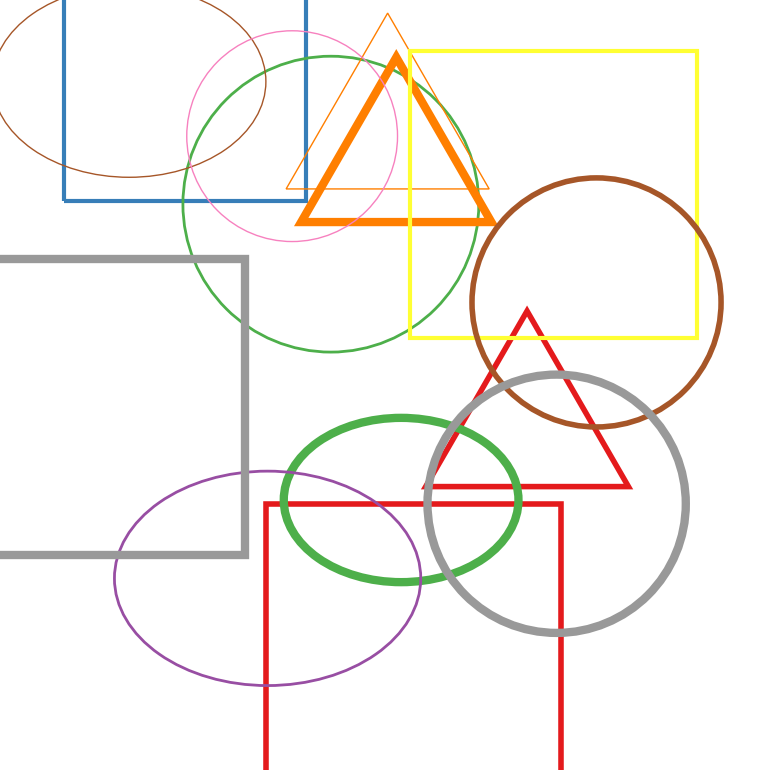[{"shape": "square", "thickness": 2, "radius": 0.96, "center": [0.537, 0.154]}, {"shape": "triangle", "thickness": 2, "radius": 0.76, "center": [0.684, 0.444]}, {"shape": "square", "thickness": 1.5, "radius": 0.79, "center": [0.24, 0.896]}, {"shape": "oval", "thickness": 3, "radius": 0.76, "center": [0.521, 0.351]}, {"shape": "circle", "thickness": 1, "radius": 0.96, "center": [0.43, 0.735]}, {"shape": "oval", "thickness": 1, "radius": 0.99, "center": [0.348, 0.249]}, {"shape": "triangle", "thickness": 0.5, "radius": 0.76, "center": [0.503, 0.831]}, {"shape": "triangle", "thickness": 3, "radius": 0.71, "center": [0.515, 0.783]}, {"shape": "square", "thickness": 1.5, "radius": 0.93, "center": [0.719, 0.747]}, {"shape": "oval", "thickness": 0.5, "radius": 0.89, "center": [0.168, 0.894]}, {"shape": "circle", "thickness": 2, "radius": 0.81, "center": [0.775, 0.607]}, {"shape": "circle", "thickness": 0.5, "radius": 0.68, "center": [0.379, 0.823]}, {"shape": "square", "thickness": 3, "radius": 0.96, "center": [0.126, 0.472]}, {"shape": "circle", "thickness": 3, "radius": 0.84, "center": [0.723, 0.346]}]